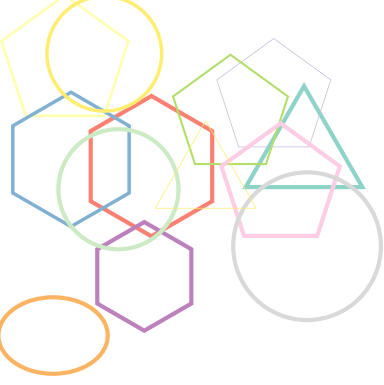[{"shape": "triangle", "thickness": 3, "radius": 0.87, "center": [0.79, 0.601]}, {"shape": "pentagon", "thickness": 2, "radius": 0.87, "center": [0.169, 0.839]}, {"shape": "pentagon", "thickness": 0.5, "radius": 0.78, "center": [0.711, 0.744]}, {"shape": "hexagon", "thickness": 3, "radius": 0.91, "center": [0.393, 0.568]}, {"shape": "hexagon", "thickness": 2.5, "radius": 0.87, "center": [0.184, 0.586]}, {"shape": "oval", "thickness": 3, "radius": 0.71, "center": [0.138, 0.128]}, {"shape": "pentagon", "thickness": 1.5, "radius": 0.78, "center": [0.599, 0.701]}, {"shape": "pentagon", "thickness": 3, "radius": 0.81, "center": [0.729, 0.518]}, {"shape": "circle", "thickness": 3, "radius": 0.96, "center": [0.798, 0.361]}, {"shape": "hexagon", "thickness": 3, "radius": 0.71, "center": [0.375, 0.282]}, {"shape": "circle", "thickness": 3, "radius": 0.78, "center": [0.308, 0.509]}, {"shape": "triangle", "thickness": 0.5, "radius": 0.76, "center": [0.534, 0.535]}, {"shape": "circle", "thickness": 2.5, "radius": 0.74, "center": [0.271, 0.861]}]